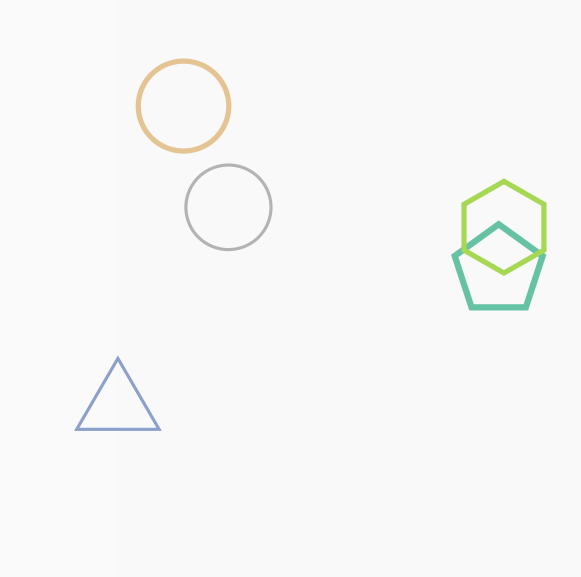[{"shape": "pentagon", "thickness": 3, "radius": 0.4, "center": [0.858, 0.531]}, {"shape": "triangle", "thickness": 1.5, "radius": 0.41, "center": [0.203, 0.297]}, {"shape": "hexagon", "thickness": 2.5, "radius": 0.4, "center": [0.867, 0.606]}, {"shape": "circle", "thickness": 2.5, "radius": 0.39, "center": [0.316, 0.815]}, {"shape": "circle", "thickness": 1.5, "radius": 0.37, "center": [0.393, 0.64]}]